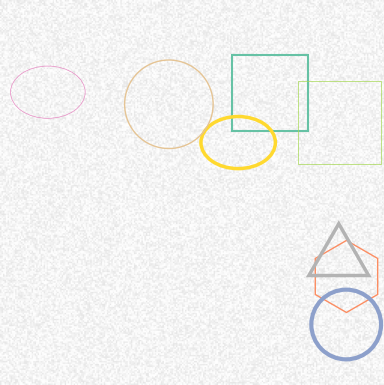[{"shape": "square", "thickness": 1.5, "radius": 0.49, "center": [0.702, 0.759]}, {"shape": "hexagon", "thickness": 1, "radius": 0.47, "center": [0.9, 0.282]}, {"shape": "circle", "thickness": 3, "radius": 0.45, "center": [0.899, 0.157]}, {"shape": "oval", "thickness": 0.5, "radius": 0.48, "center": [0.124, 0.761]}, {"shape": "square", "thickness": 0.5, "radius": 0.54, "center": [0.882, 0.681]}, {"shape": "oval", "thickness": 2.5, "radius": 0.48, "center": [0.619, 0.63]}, {"shape": "circle", "thickness": 1, "radius": 0.57, "center": [0.439, 0.729]}, {"shape": "triangle", "thickness": 2.5, "radius": 0.45, "center": [0.88, 0.329]}]